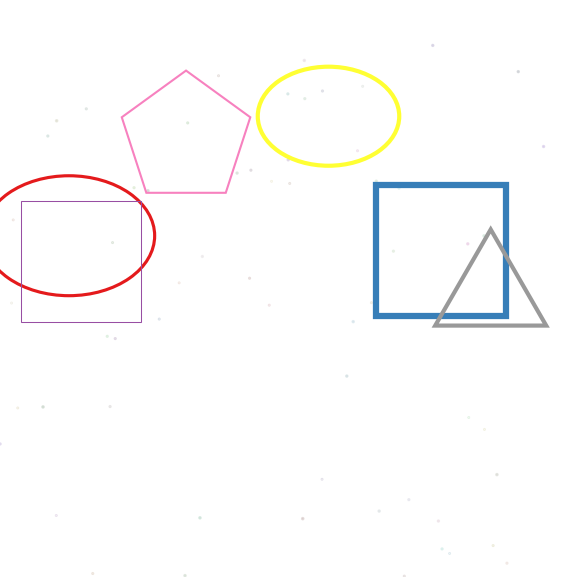[{"shape": "oval", "thickness": 1.5, "radius": 0.74, "center": [0.119, 0.591]}, {"shape": "square", "thickness": 3, "radius": 0.57, "center": [0.763, 0.565]}, {"shape": "square", "thickness": 0.5, "radius": 0.52, "center": [0.14, 0.546]}, {"shape": "oval", "thickness": 2, "radius": 0.61, "center": [0.569, 0.798]}, {"shape": "pentagon", "thickness": 1, "radius": 0.58, "center": [0.322, 0.76]}, {"shape": "triangle", "thickness": 2, "radius": 0.55, "center": [0.85, 0.491]}]